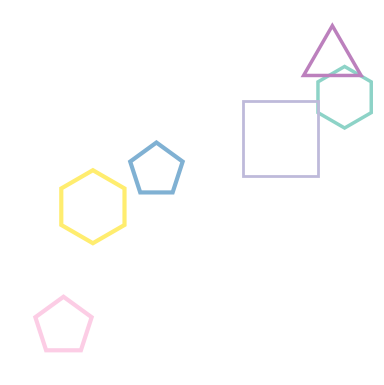[{"shape": "hexagon", "thickness": 2.5, "radius": 0.4, "center": [0.895, 0.747]}, {"shape": "square", "thickness": 2, "radius": 0.49, "center": [0.728, 0.641]}, {"shape": "pentagon", "thickness": 3, "radius": 0.36, "center": [0.406, 0.558]}, {"shape": "pentagon", "thickness": 3, "radius": 0.38, "center": [0.165, 0.152]}, {"shape": "triangle", "thickness": 2.5, "radius": 0.43, "center": [0.863, 0.847]}, {"shape": "hexagon", "thickness": 3, "radius": 0.47, "center": [0.241, 0.463]}]